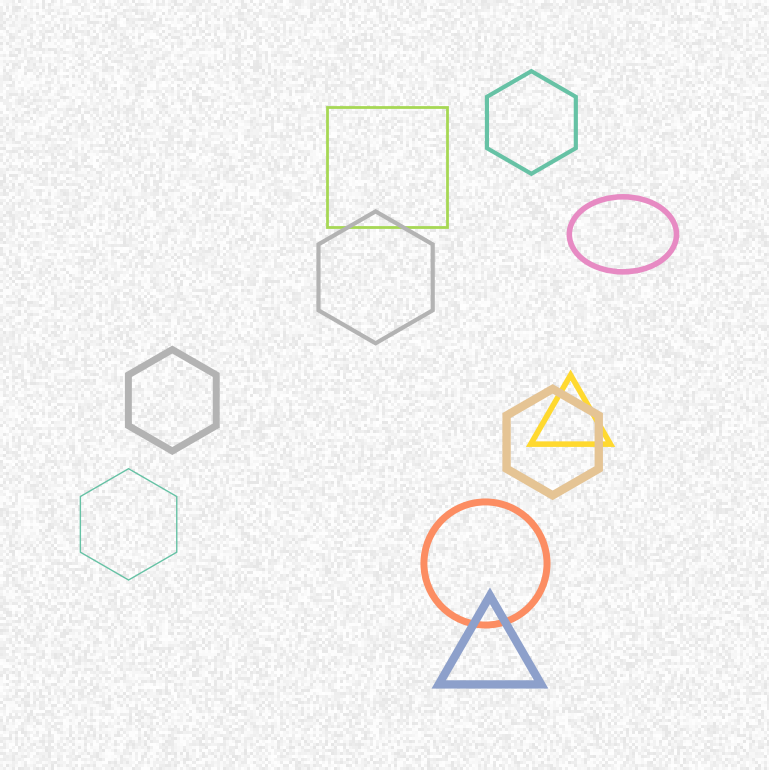[{"shape": "hexagon", "thickness": 1.5, "radius": 0.33, "center": [0.69, 0.841]}, {"shape": "hexagon", "thickness": 0.5, "radius": 0.36, "center": [0.167, 0.319]}, {"shape": "circle", "thickness": 2.5, "radius": 0.4, "center": [0.63, 0.268]}, {"shape": "triangle", "thickness": 3, "radius": 0.38, "center": [0.636, 0.15]}, {"shape": "oval", "thickness": 2, "radius": 0.35, "center": [0.809, 0.696]}, {"shape": "square", "thickness": 1, "radius": 0.39, "center": [0.502, 0.783]}, {"shape": "triangle", "thickness": 2, "radius": 0.3, "center": [0.741, 0.453]}, {"shape": "hexagon", "thickness": 3, "radius": 0.35, "center": [0.718, 0.426]}, {"shape": "hexagon", "thickness": 2.5, "radius": 0.33, "center": [0.224, 0.48]}, {"shape": "hexagon", "thickness": 1.5, "radius": 0.43, "center": [0.488, 0.64]}]